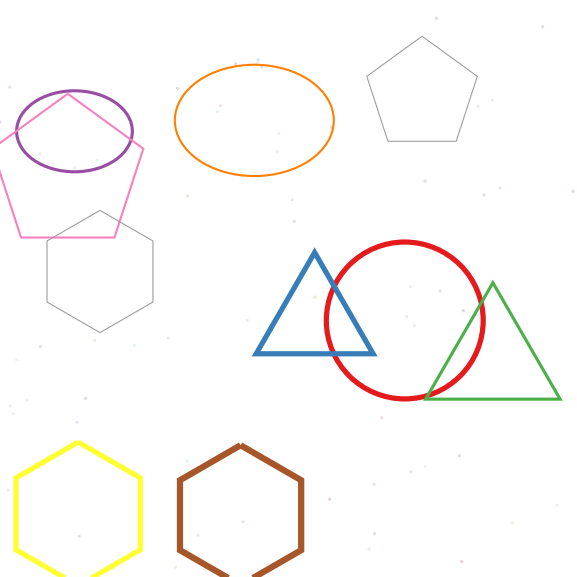[{"shape": "circle", "thickness": 2.5, "radius": 0.68, "center": [0.701, 0.444]}, {"shape": "triangle", "thickness": 2.5, "radius": 0.58, "center": [0.545, 0.445]}, {"shape": "triangle", "thickness": 1.5, "radius": 0.67, "center": [0.853, 0.375]}, {"shape": "oval", "thickness": 1.5, "radius": 0.5, "center": [0.129, 0.772]}, {"shape": "oval", "thickness": 1, "radius": 0.69, "center": [0.44, 0.791]}, {"shape": "hexagon", "thickness": 2.5, "radius": 0.62, "center": [0.135, 0.109]}, {"shape": "hexagon", "thickness": 3, "radius": 0.61, "center": [0.417, 0.107]}, {"shape": "pentagon", "thickness": 1, "radius": 0.69, "center": [0.117, 0.699]}, {"shape": "pentagon", "thickness": 0.5, "radius": 0.5, "center": [0.731, 0.836]}, {"shape": "hexagon", "thickness": 0.5, "radius": 0.53, "center": [0.173, 0.529]}]